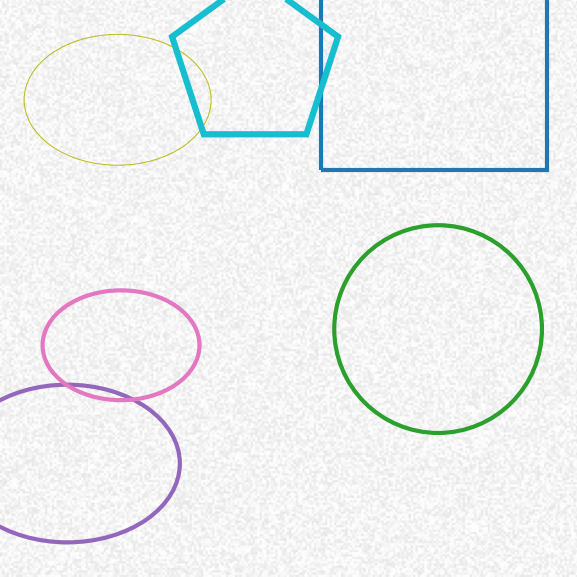[{"shape": "square", "thickness": 2, "radius": 0.98, "center": [0.752, 0.9]}, {"shape": "circle", "thickness": 2, "radius": 0.9, "center": [0.759, 0.429]}, {"shape": "oval", "thickness": 2, "radius": 0.98, "center": [0.116, 0.197]}, {"shape": "oval", "thickness": 2, "radius": 0.68, "center": [0.21, 0.401]}, {"shape": "oval", "thickness": 0.5, "radius": 0.81, "center": [0.204, 0.826]}, {"shape": "pentagon", "thickness": 3, "radius": 0.76, "center": [0.442, 0.889]}]